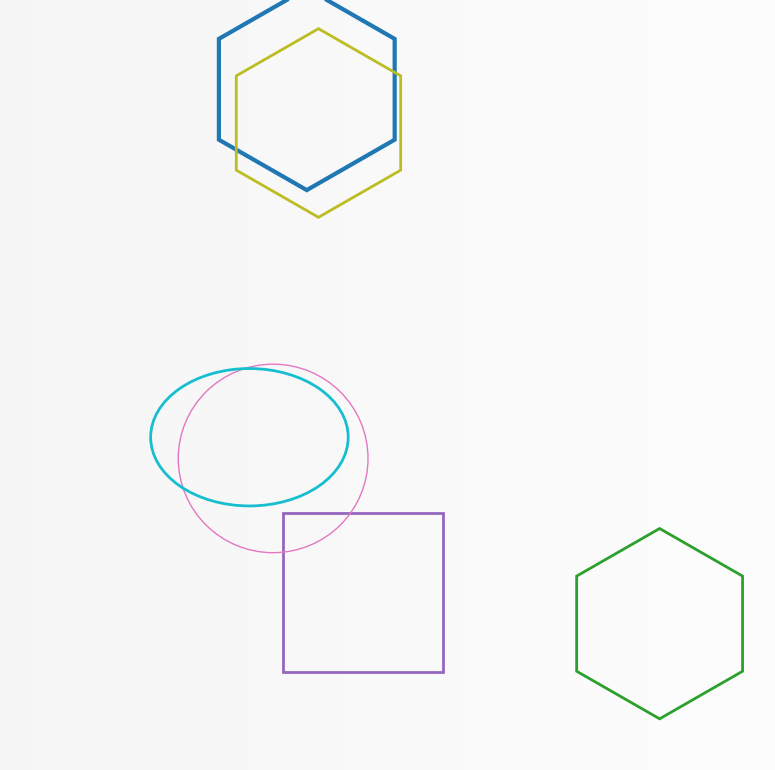[{"shape": "hexagon", "thickness": 1.5, "radius": 0.65, "center": [0.396, 0.884]}, {"shape": "hexagon", "thickness": 1, "radius": 0.62, "center": [0.851, 0.19]}, {"shape": "square", "thickness": 1, "radius": 0.52, "center": [0.469, 0.23]}, {"shape": "circle", "thickness": 0.5, "radius": 0.61, "center": [0.352, 0.405]}, {"shape": "hexagon", "thickness": 1, "radius": 0.61, "center": [0.411, 0.84]}, {"shape": "oval", "thickness": 1, "radius": 0.64, "center": [0.322, 0.432]}]